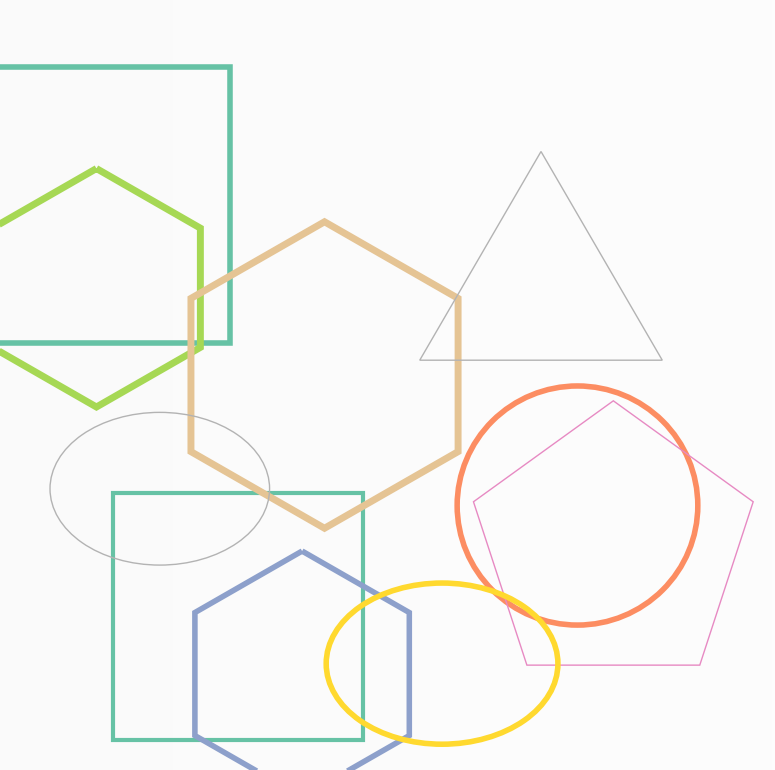[{"shape": "square", "thickness": 2, "radius": 0.89, "center": [0.118, 0.734]}, {"shape": "square", "thickness": 1.5, "radius": 0.8, "center": [0.307, 0.199]}, {"shape": "circle", "thickness": 2, "radius": 0.78, "center": [0.745, 0.343]}, {"shape": "hexagon", "thickness": 2, "radius": 0.8, "center": [0.39, 0.125]}, {"shape": "pentagon", "thickness": 0.5, "radius": 0.95, "center": [0.791, 0.29]}, {"shape": "hexagon", "thickness": 2.5, "radius": 0.77, "center": [0.124, 0.626]}, {"shape": "oval", "thickness": 2, "radius": 0.75, "center": [0.57, 0.138]}, {"shape": "hexagon", "thickness": 2.5, "radius": 1.0, "center": [0.419, 0.513]}, {"shape": "oval", "thickness": 0.5, "radius": 0.71, "center": [0.206, 0.365]}, {"shape": "triangle", "thickness": 0.5, "radius": 0.9, "center": [0.698, 0.623]}]